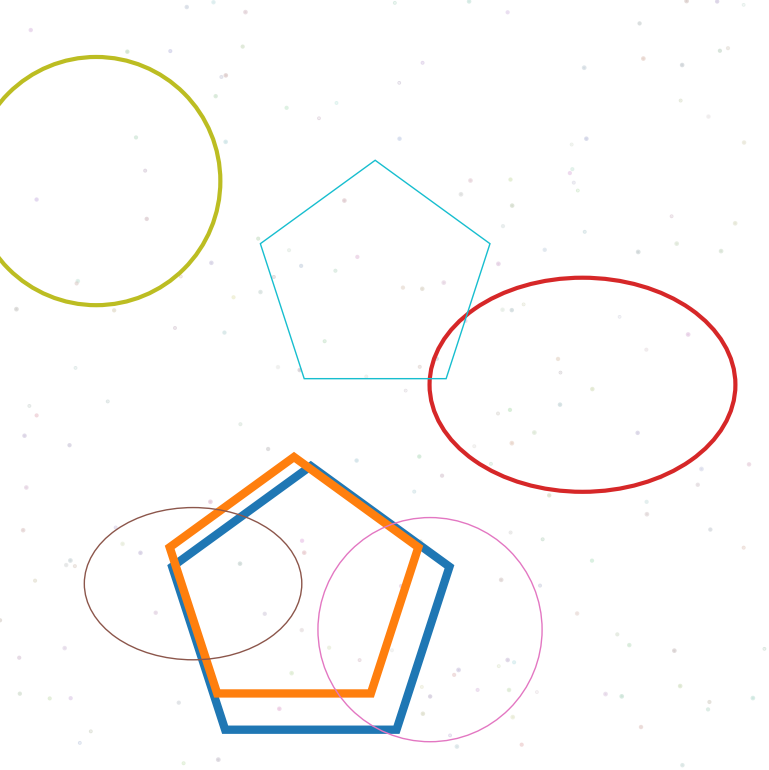[{"shape": "pentagon", "thickness": 3, "radius": 0.95, "center": [0.404, 0.205]}, {"shape": "pentagon", "thickness": 3, "radius": 0.85, "center": [0.382, 0.237]}, {"shape": "oval", "thickness": 1.5, "radius": 0.99, "center": [0.756, 0.5]}, {"shape": "oval", "thickness": 0.5, "radius": 0.71, "center": [0.251, 0.242]}, {"shape": "circle", "thickness": 0.5, "radius": 0.73, "center": [0.558, 0.182]}, {"shape": "circle", "thickness": 1.5, "radius": 0.81, "center": [0.125, 0.765]}, {"shape": "pentagon", "thickness": 0.5, "radius": 0.78, "center": [0.487, 0.635]}]